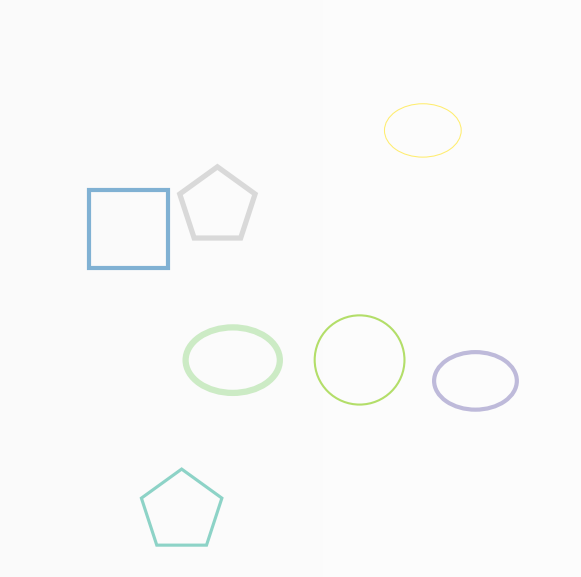[{"shape": "pentagon", "thickness": 1.5, "radius": 0.36, "center": [0.312, 0.114]}, {"shape": "oval", "thickness": 2, "radius": 0.36, "center": [0.818, 0.34]}, {"shape": "square", "thickness": 2, "radius": 0.34, "center": [0.221, 0.602]}, {"shape": "circle", "thickness": 1, "radius": 0.39, "center": [0.619, 0.376]}, {"shape": "pentagon", "thickness": 2.5, "radius": 0.34, "center": [0.374, 0.642]}, {"shape": "oval", "thickness": 3, "radius": 0.41, "center": [0.4, 0.376]}, {"shape": "oval", "thickness": 0.5, "radius": 0.33, "center": [0.727, 0.773]}]